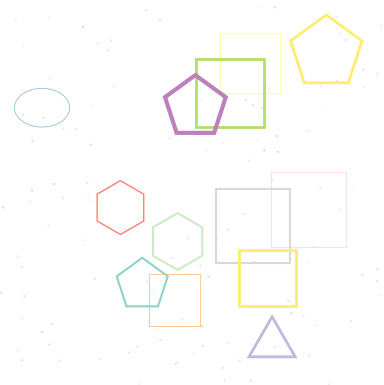[{"shape": "pentagon", "thickness": 1.5, "radius": 0.35, "center": [0.369, 0.261]}, {"shape": "square", "thickness": 1, "radius": 0.39, "center": [0.648, 0.836]}, {"shape": "triangle", "thickness": 2, "radius": 0.35, "center": [0.707, 0.108]}, {"shape": "hexagon", "thickness": 1, "radius": 0.35, "center": [0.313, 0.461]}, {"shape": "oval", "thickness": 0.5, "radius": 0.36, "center": [0.109, 0.72]}, {"shape": "square", "thickness": 0.5, "radius": 0.34, "center": [0.453, 0.221]}, {"shape": "square", "thickness": 2, "radius": 0.44, "center": [0.597, 0.758]}, {"shape": "square", "thickness": 0.5, "radius": 0.49, "center": [0.801, 0.457]}, {"shape": "square", "thickness": 1.5, "radius": 0.48, "center": [0.657, 0.413]}, {"shape": "pentagon", "thickness": 3, "radius": 0.41, "center": [0.507, 0.722]}, {"shape": "hexagon", "thickness": 1.5, "radius": 0.37, "center": [0.461, 0.373]}, {"shape": "pentagon", "thickness": 2, "radius": 0.49, "center": [0.848, 0.864]}, {"shape": "square", "thickness": 2, "radius": 0.36, "center": [0.695, 0.279]}]